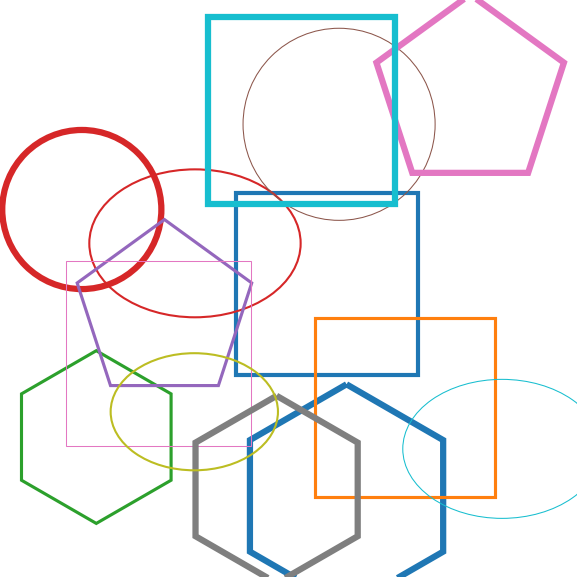[{"shape": "hexagon", "thickness": 3, "radius": 0.97, "center": [0.6, 0.14]}, {"shape": "square", "thickness": 2, "radius": 0.79, "center": [0.567, 0.508]}, {"shape": "square", "thickness": 1.5, "radius": 0.78, "center": [0.702, 0.293]}, {"shape": "hexagon", "thickness": 1.5, "radius": 0.75, "center": [0.167, 0.242]}, {"shape": "oval", "thickness": 1, "radius": 0.91, "center": [0.338, 0.578]}, {"shape": "circle", "thickness": 3, "radius": 0.69, "center": [0.142, 0.636]}, {"shape": "pentagon", "thickness": 1.5, "radius": 0.79, "center": [0.285, 0.46]}, {"shape": "circle", "thickness": 0.5, "radius": 0.83, "center": [0.587, 0.784]}, {"shape": "pentagon", "thickness": 3, "radius": 0.85, "center": [0.814, 0.838]}, {"shape": "square", "thickness": 0.5, "radius": 0.8, "center": [0.274, 0.387]}, {"shape": "hexagon", "thickness": 3, "radius": 0.81, "center": [0.479, 0.152]}, {"shape": "oval", "thickness": 1, "radius": 0.72, "center": [0.336, 0.286]}, {"shape": "oval", "thickness": 0.5, "radius": 0.86, "center": [0.869, 0.222]}, {"shape": "square", "thickness": 3, "radius": 0.81, "center": [0.522, 0.809]}]